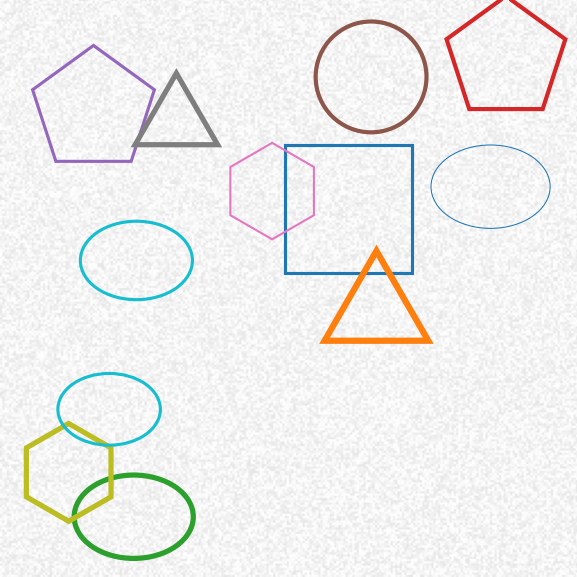[{"shape": "square", "thickness": 1.5, "radius": 0.55, "center": [0.604, 0.638]}, {"shape": "oval", "thickness": 0.5, "radius": 0.52, "center": [0.849, 0.676]}, {"shape": "triangle", "thickness": 3, "radius": 0.52, "center": [0.652, 0.461]}, {"shape": "oval", "thickness": 2.5, "radius": 0.52, "center": [0.232, 0.104]}, {"shape": "pentagon", "thickness": 2, "radius": 0.54, "center": [0.876, 0.898]}, {"shape": "pentagon", "thickness": 1.5, "radius": 0.55, "center": [0.162, 0.809]}, {"shape": "circle", "thickness": 2, "radius": 0.48, "center": [0.643, 0.866]}, {"shape": "hexagon", "thickness": 1, "radius": 0.42, "center": [0.471, 0.668]}, {"shape": "triangle", "thickness": 2.5, "radius": 0.41, "center": [0.305, 0.79]}, {"shape": "hexagon", "thickness": 2.5, "radius": 0.42, "center": [0.119, 0.181]}, {"shape": "oval", "thickness": 1.5, "radius": 0.44, "center": [0.189, 0.29]}, {"shape": "oval", "thickness": 1.5, "radius": 0.49, "center": [0.236, 0.548]}]